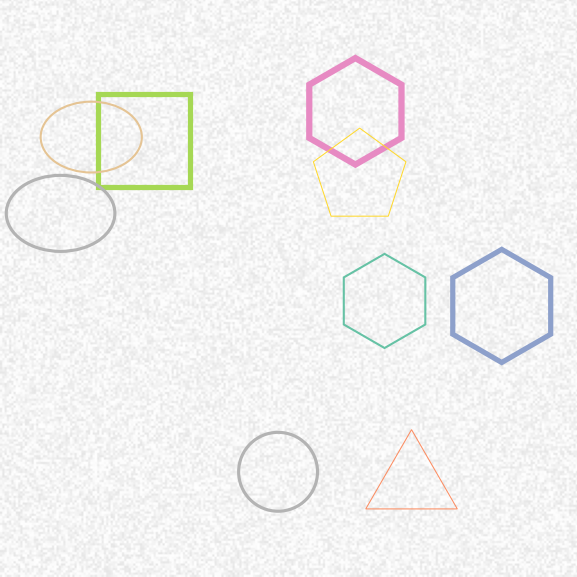[{"shape": "hexagon", "thickness": 1, "radius": 0.41, "center": [0.666, 0.478]}, {"shape": "triangle", "thickness": 0.5, "radius": 0.46, "center": [0.713, 0.164]}, {"shape": "hexagon", "thickness": 2.5, "radius": 0.49, "center": [0.869, 0.469]}, {"shape": "hexagon", "thickness": 3, "radius": 0.46, "center": [0.615, 0.806]}, {"shape": "square", "thickness": 2.5, "radius": 0.4, "center": [0.25, 0.756]}, {"shape": "pentagon", "thickness": 0.5, "radius": 0.42, "center": [0.623, 0.693]}, {"shape": "oval", "thickness": 1, "radius": 0.44, "center": [0.158, 0.762]}, {"shape": "oval", "thickness": 1.5, "radius": 0.47, "center": [0.105, 0.63]}, {"shape": "circle", "thickness": 1.5, "radius": 0.34, "center": [0.482, 0.182]}]